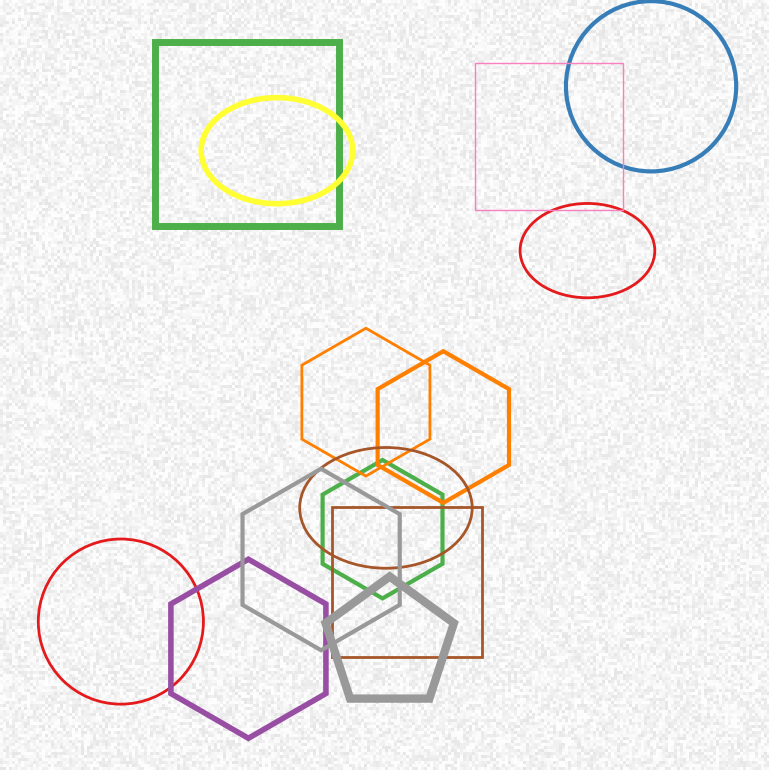[{"shape": "oval", "thickness": 1, "radius": 0.44, "center": [0.763, 0.675]}, {"shape": "circle", "thickness": 1, "radius": 0.54, "center": [0.157, 0.193]}, {"shape": "circle", "thickness": 1.5, "radius": 0.55, "center": [0.846, 0.888]}, {"shape": "hexagon", "thickness": 1.5, "radius": 0.45, "center": [0.497, 0.313]}, {"shape": "square", "thickness": 2.5, "radius": 0.6, "center": [0.321, 0.826]}, {"shape": "hexagon", "thickness": 2, "radius": 0.58, "center": [0.323, 0.157]}, {"shape": "hexagon", "thickness": 1, "radius": 0.48, "center": [0.475, 0.478]}, {"shape": "hexagon", "thickness": 1.5, "radius": 0.49, "center": [0.576, 0.445]}, {"shape": "oval", "thickness": 2, "radius": 0.49, "center": [0.36, 0.804]}, {"shape": "oval", "thickness": 1, "radius": 0.56, "center": [0.501, 0.34]}, {"shape": "square", "thickness": 1, "radius": 0.49, "center": [0.529, 0.244]}, {"shape": "square", "thickness": 0.5, "radius": 0.48, "center": [0.713, 0.823]}, {"shape": "pentagon", "thickness": 3, "radius": 0.44, "center": [0.506, 0.164]}, {"shape": "hexagon", "thickness": 1.5, "radius": 0.59, "center": [0.417, 0.273]}]